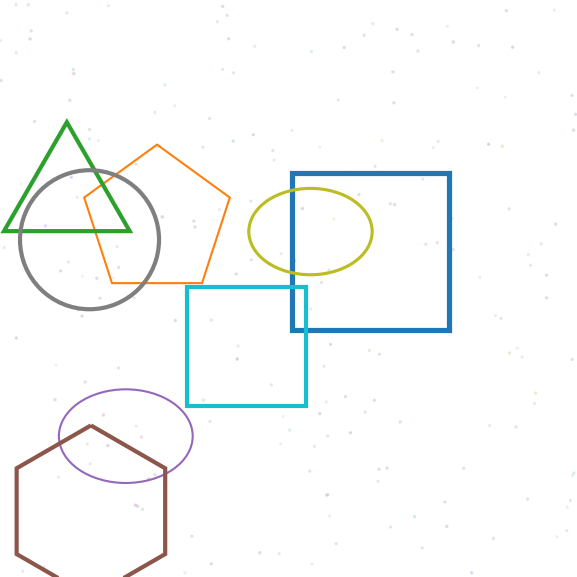[{"shape": "square", "thickness": 2.5, "radius": 0.68, "center": [0.642, 0.563]}, {"shape": "pentagon", "thickness": 1, "radius": 0.66, "center": [0.272, 0.616]}, {"shape": "triangle", "thickness": 2, "radius": 0.63, "center": [0.116, 0.662]}, {"shape": "oval", "thickness": 1, "radius": 0.58, "center": [0.218, 0.244]}, {"shape": "hexagon", "thickness": 2, "radius": 0.74, "center": [0.157, 0.114]}, {"shape": "circle", "thickness": 2, "radius": 0.6, "center": [0.155, 0.584]}, {"shape": "oval", "thickness": 1.5, "radius": 0.53, "center": [0.538, 0.598]}, {"shape": "square", "thickness": 2, "radius": 0.52, "center": [0.427, 0.4]}]